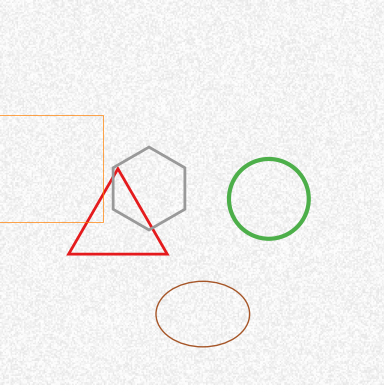[{"shape": "triangle", "thickness": 2, "radius": 0.74, "center": [0.306, 0.414]}, {"shape": "circle", "thickness": 3, "radius": 0.52, "center": [0.698, 0.483]}, {"shape": "square", "thickness": 0.5, "radius": 0.7, "center": [0.128, 0.562]}, {"shape": "oval", "thickness": 1, "radius": 0.61, "center": [0.527, 0.184]}, {"shape": "hexagon", "thickness": 2, "radius": 0.54, "center": [0.387, 0.51]}]